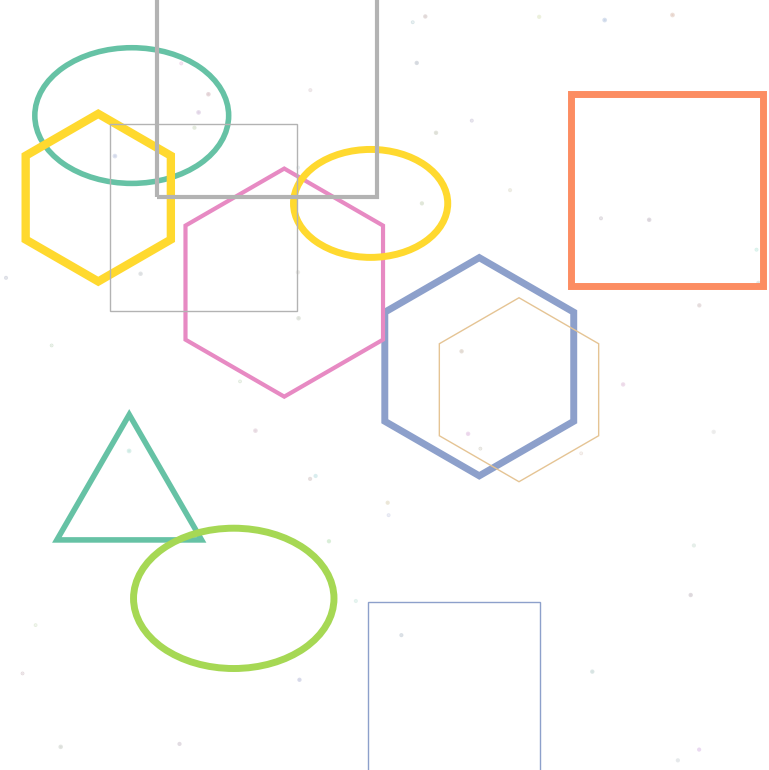[{"shape": "oval", "thickness": 2, "radius": 0.63, "center": [0.171, 0.85]}, {"shape": "triangle", "thickness": 2, "radius": 0.54, "center": [0.168, 0.353]}, {"shape": "square", "thickness": 2.5, "radius": 0.62, "center": [0.866, 0.753]}, {"shape": "square", "thickness": 0.5, "radius": 0.56, "center": [0.59, 0.107]}, {"shape": "hexagon", "thickness": 2.5, "radius": 0.71, "center": [0.622, 0.524]}, {"shape": "hexagon", "thickness": 1.5, "radius": 0.74, "center": [0.369, 0.633]}, {"shape": "oval", "thickness": 2.5, "radius": 0.65, "center": [0.304, 0.223]}, {"shape": "oval", "thickness": 2.5, "radius": 0.5, "center": [0.481, 0.736]}, {"shape": "hexagon", "thickness": 3, "radius": 0.54, "center": [0.128, 0.743]}, {"shape": "hexagon", "thickness": 0.5, "radius": 0.6, "center": [0.674, 0.494]}, {"shape": "square", "thickness": 1.5, "radius": 0.72, "center": [0.347, 0.887]}, {"shape": "square", "thickness": 0.5, "radius": 0.6, "center": [0.264, 0.718]}]